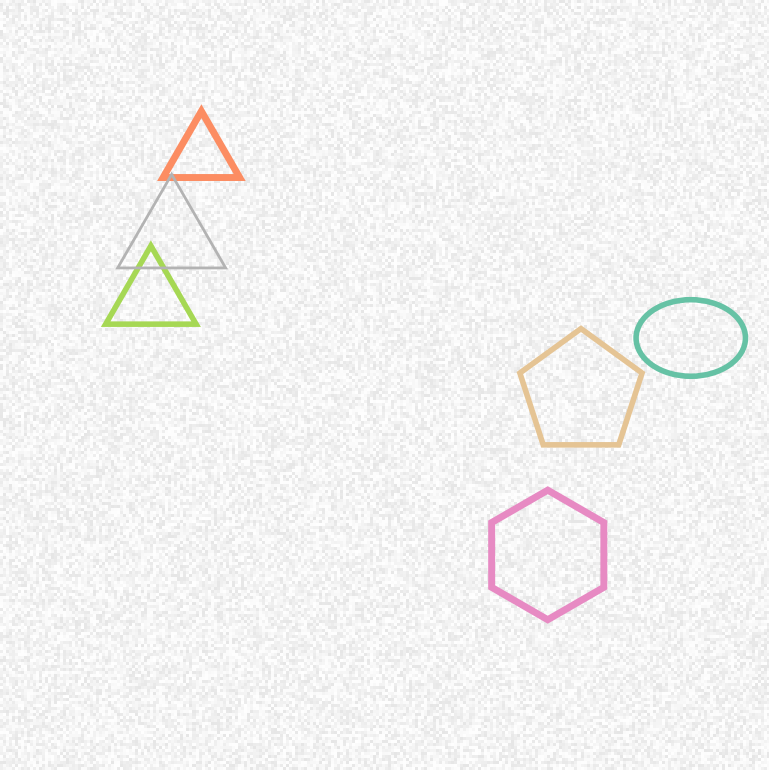[{"shape": "oval", "thickness": 2, "radius": 0.36, "center": [0.897, 0.561]}, {"shape": "triangle", "thickness": 2.5, "radius": 0.29, "center": [0.262, 0.798]}, {"shape": "hexagon", "thickness": 2.5, "radius": 0.42, "center": [0.711, 0.279]}, {"shape": "triangle", "thickness": 2, "radius": 0.34, "center": [0.196, 0.613]}, {"shape": "pentagon", "thickness": 2, "radius": 0.42, "center": [0.755, 0.49]}, {"shape": "triangle", "thickness": 1, "radius": 0.4, "center": [0.223, 0.693]}]